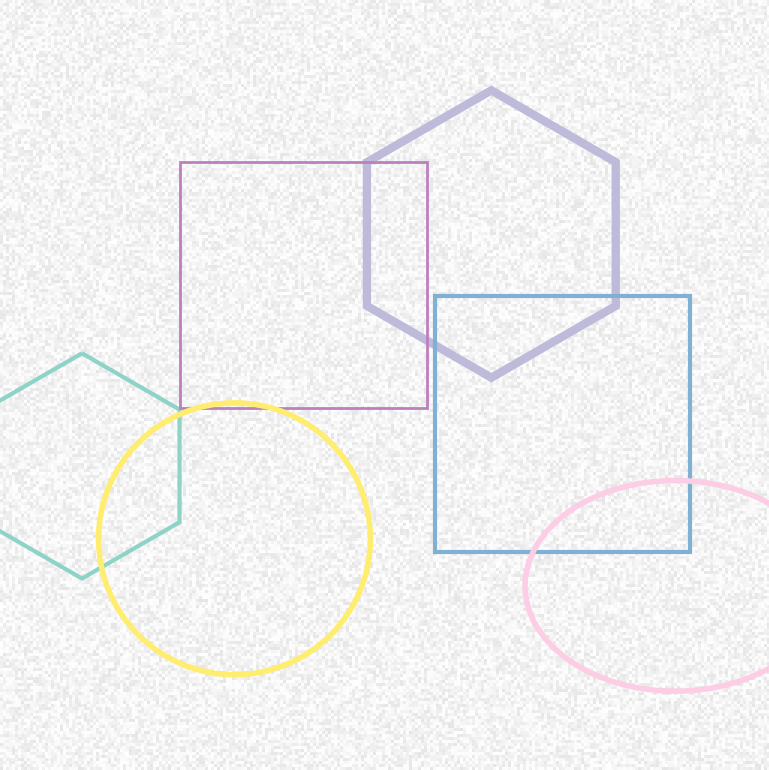[{"shape": "hexagon", "thickness": 1.5, "radius": 0.73, "center": [0.106, 0.395]}, {"shape": "hexagon", "thickness": 3, "radius": 0.93, "center": [0.638, 0.696]}, {"shape": "square", "thickness": 1.5, "radius": 0.83, "center": [0.73, 0.449]}, {"shape": "oval", "thickness": 2, "radius": 0.98, "center": [0.877, 0.239]}, {"shape": "square", "thickness": 1, "radius": 0.8, "center": [0.394, 0.63]}, {"shape": "circle", "thickness": 2, "radius": 0.88, "center": [0.304, 0.3]}]